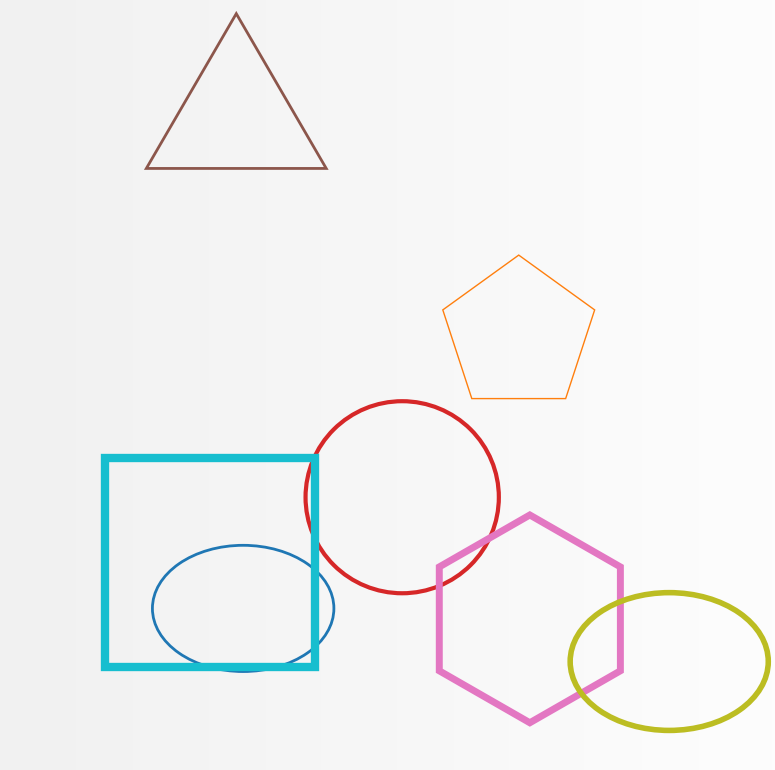[{"shape": "oval", "thickness": 1, "radius": 0.59, "center": [0.314, 0.21]}, {"shape": "pentagon", "thickness": 0.5, "radius": 0.52, "center": [0.669, 0.566]}, {"shape": "circle", "thickness": 1.5, "radius": 0.62, "center": [0.519, 0.354]}, {"shape": "triangle", "thickness": 1, "radius": 0.67, "center": [0.305, 0.848]}, {"shape": "hexagon", "thickness": 2.5, "radius": 0.67, "center": [0.684, 0.196]}, {"shape": "oval", "thickness": 2, "radius": 0.64, "center": [0.864, 0.141]}, {"shape": "square", "thickness": 3, "radius": 0.68, "center": [0.271, 0.269]}]